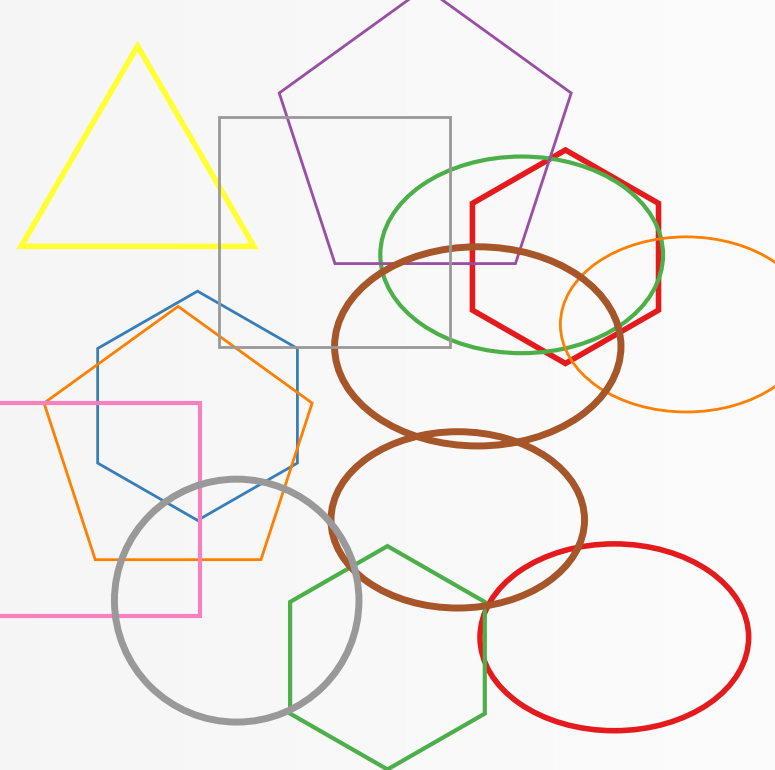[{"shape": "hexagon", "thickness": 2, "radius": 0.69, "center": [0.73, 0.667]}, {"shape": "oval", "thickness": 2, "radius": 0.87, "center": [0.793, 0.172]}, {"shape": "hexagon", "thickness": 1, "radius": 0.74, "center": [0.255, 0.473]}, {"shape": "hexagon", "thickness": 1.5, "radius": 0.73, "center": [0.5, 0.146]}, {"shape": "oval", "thickness": 1.5, "radius": 0.91, "center": [0.673, 0.669]}, {"shape": "pentagon", "thickness": 1, "radius": 0.99, "center": [0.549, 0.818]}, {"shape": "oval", "thickness": 1, "radius": 0.81, "center": [0.886, 0.579]}, {"shape": "pentagon", "thickness": 1, "radius": 0.91, "center": [0.23, 0.42]}, {"shape": "triangle", "thickness": 2, "radius": 0.87, "center": [0.177, 0.767]}, {"shape": "oval", "thickness": 2.5, "radius": 0.92, "center": [0.616, 0.55]}, {"shape": "oval", "thickness": 2.5, "radius": 0.82, "center": [0.591, 0.325]}, {"shape": "square", "thickness": 1.5, "radius": 0.69, "center": [0.119, 0.338]}, {"shape": "circle", "thickness": 2.5, "radius": 0.79, "center": [0.305, 0.22]}, {"shape": "square", "thickness": 1, "radius": 0.74, "center": [0.431, 0.699]}]